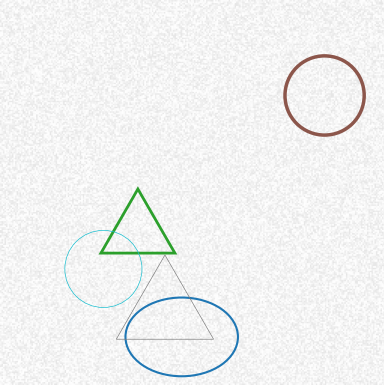[{"shape": "oval", "thickness": 1.5, "radius": 0.73, "center": [0.472, 0.125]}, {"shape": "triangle", "thickness": 2, "radius": 0.55, "center": [0.358, 0.398]}, {"shape": "circle", "thickness": 2.5, "radius": 0.51, "center": [0.843, 0.752]}, {"shape": "triangle", "thickness": 0.5, "radius": 0.73, "center": [0.428, 0.192]}, {"shape": "circle", "thickness": 0.5, "radius": 0.5, "center": [0.269, 0.301]}]